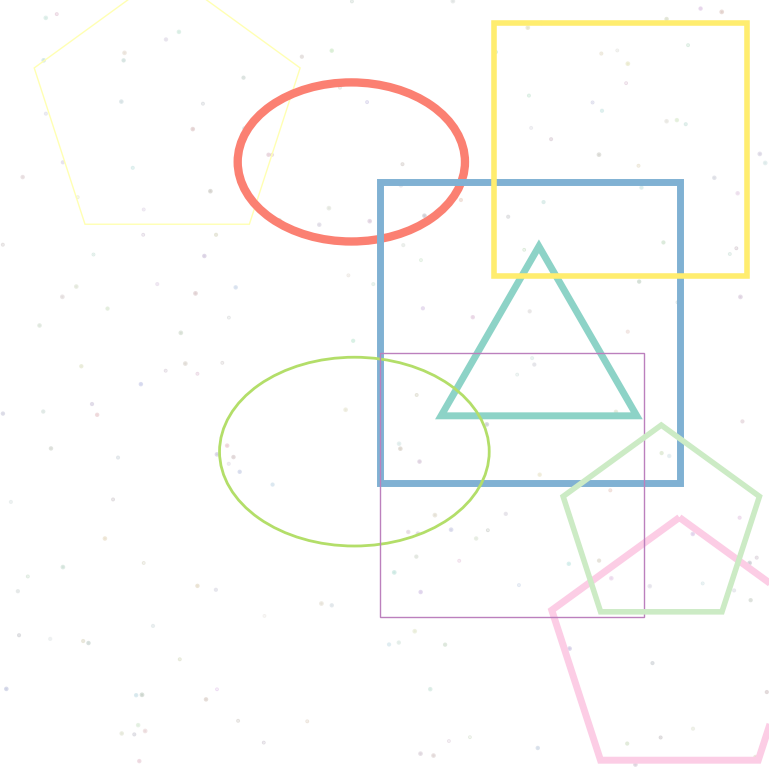[{"shape": "triangle", "thickness": 2.5, "radius": 0.73, "center": [0.7, 0.533]}, {"shape": "pentagon", "thickness": 0.5, "radius": 0.91, "center": [0.217, 0.856]}, {"shape": "oval", "thickness": 3, "radius": 0.74, "center": [0.456, 0.79]}, {"shape": "square", "thickness": 2.5, "radius": 0.98, "center": [0.688, 0.568]}, {"shape": "oval", "thickness": 1, "radius": 0.88, "center": [0.46, 0.413]}, {"shape": "pentagon", "thickness": 2.5, "radius": 0.87, "center": [0.882, 0.154]}, {"shape": "square", "thickness": 0.5, "radius": 0.86, "center": [0.665, 0.371]}, {"shape": "pentagon", "thickness": 2, "radius": 0.67, "center": [0.859, 0.314]}, {"shape": "square", "thickness": 2, "radius": 0.82, "center": [0.806, 0.806]}]